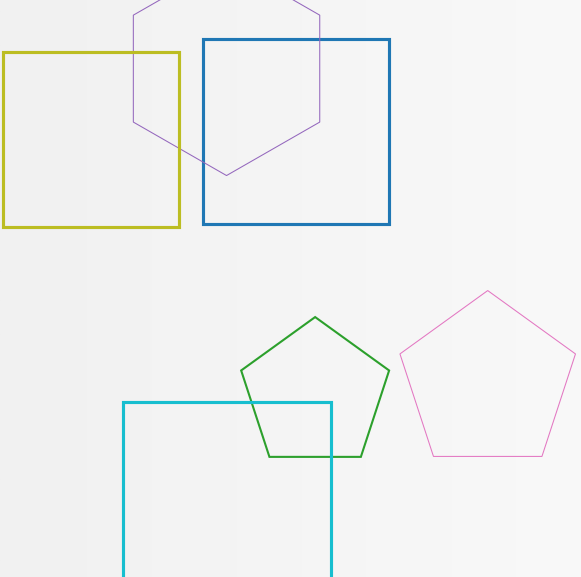[{"shape": "square", "thickness": 1.5, "radius": 0.8, "center": [0.509, 0.771]}, {"shape": "pentagon", "thickness": 1, "radius": 0.67, "center": [0.542, 0.316]}, {"shape": "hexagon", "thickness": 0.5, "radius": 0.93, "center": [0.39, 0.88]}, {"shape": "pentagon", "thickness": 0.5, "radius": 0.79, "center": [0.839, 0.337]}, {"shape": "square", "thickness": 1.5, "radius": 0.76, "center": [0.157, 0.758]}, {"shape": "square", "thickness": 1.5, "radius": 0.89, "center": [0.39, 0.124]}]